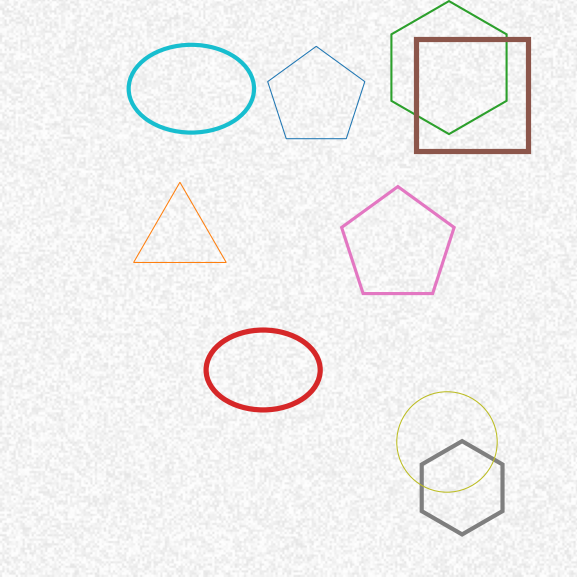[{"shape": "pentagon", "thickness": 0.5, "radius": 0.44, "center": [0.548, 0.83]}, {"shape": "triangle", "thickness": 0.5, "radius": 0.46, "center": [0.312, 0.591]}, {"shape": "hexagon", "thickness": 1, "radius": 0.58, "center": [0.777, 0.882]}, {"shape": "oval", "thickness": 2.5, "radius": 0.49, "center": [0.456, 0.358]}, {"shape": "square", "thickness": 2.5, "radius": 0.49, "center": [0.817, 0.835]}, {"shape": "pentagon", "thickness": 1.5, "radius": 0.51, "center": [0.689, 0.574]}, {"shape": "hexagon", "thickness": 2, "radius": 0.4, "center": [0.8, 0.154]}, {"shape": "circle", "thickness": 0.5, "radius": 0.43, "center": [0.774, 0.234]}, {"shape": "oval", "thickness": 2, "radius": 0.54, "center": [0.331, 0.846]}]